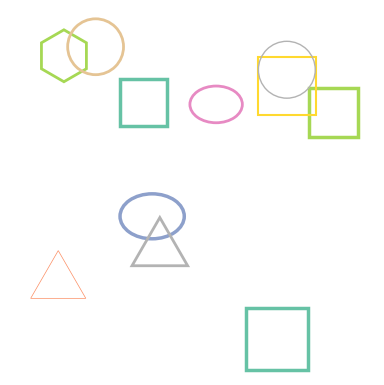[{"shape": "square", "thickness": 2.5, "radius": 0.4, "center": [0.719, 0.118]}, {"shape": "square", "thickness": 2.5, "radius": 0.3, "center": [0.373, 0.733]}, {"shape": "triangle", "thickness": 0.5, "radius": 0.41, "center": [0.151, 0.266]}, {"shape": "oval", "thickness": 2.5, "radius": 0.42, "center": [0.395, 0.438]}, {"shape": "oval", "thickness": 2, "radius": 0.34, "center": [0.561, 0.729]}, {"shape": "hexagon", "thickness": 2, "radius": 0.34, "center": [0.166, 0.855]}, {"shape": "square", "thickness": 2.5, "radius": 0.32, "center": [0.867, 0.707]}, {"shape": "square", "thickness": 1.5, "radius": 0.38, "center": [0.746, 0.777]}, {"shape": "circle", "thickness": 2, "radius": 0.36, "center": [0.248, 0.879]}, {"shape": "triangle", "thickness": 2, "radius": 0.42, "center": [0.415, 0.351]}, {"shape": "circle", "thickness": 1, "radius": 0.37, "center": [0.745, 0.819]}]